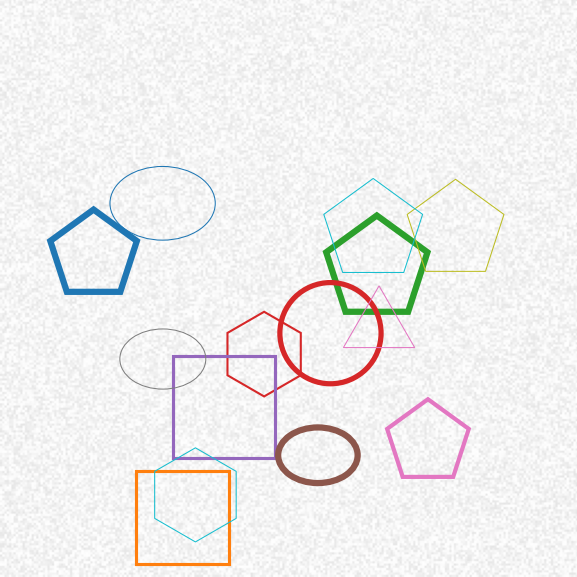[{"shape": "oval", "thickness": 0.5, "radius": 0.46, "center": [0.282, 0.647]}, {"shape": "pentagon", "thickness": 3, "radius": 0.39, "center": [0.162, 0.558]}, {"shape": "square", "thickness": 1.5, "radius": 0.4, "center": [0.316, 0.103]}, {"shape": "pentagon", "thickness": 3, "radius": 0.46, "center": [0.653, 0.534]}, {"shape": "hexagon", "thickness": 1, "radius": 0.37, "center": [0.457, 0.386]}, {"shape": "circle", "thickness": 2.5, "radius": 0.44, "center": [0.572, 0.422]}, {"shape": "square", "thickness": 1.5, "radius": 0.44, "center": [0.388, 0.294]}, {"shape": "oval", "thickness": 3, "radius": 0.34, "center": [0.55, 0.211]}, {"shape": "pentagon", "thickness": 2, "radius": 0.37, "center": [0.741, 0.233]}, {"shape": "triangle", "thickness": 0.5, "radius": 0.36, "center": [0.656, 0.433]}, {"shape": "oval", "thickness": 0.5, "radius": 0.37, "center": [0.282, 0.377]}, {"shape": "pentagon", "thickness": 0.5, "radius": 0.44, "center": [0.789, 0.601]}, {"shape": "hexagon", "thickness": 0.5, "radius": 0.41, "center": [0.338, 0.142]}, {"shape": "pentagon", "thickness": 0.5, "radius": 0.45, "center": [0.646, 0.6]}]